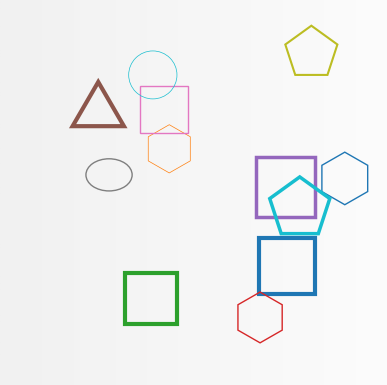[{"shape": "square", "thickness": 3, "radius": 0.36, "center": [0.74, 0.309]}, {"shape": "hexagon", "thickness": 1, "radius": 0.34, "center": [0.89, 0.537]}, {"shape": "hexagon", "thickness": 0.5, "radius": 0.31, "center": [0.437, 0.613]}, {"shape": "square", "thickness": 3, "radius": 0.33, "center": [0.389, 0.225]}, {"shape": "hexagon", "thickness": 1, "radius": 0.33, "center": [0.671, 0.175]}, {"shape": "square", "thickness": 2.5, "radius": 0.38, "center": [0.736, 0.514]}, {"shape": "triangle", "thickness": 3, "radius": 0.38, "center": [0.254, 0.711]}, {"shape": "square", "thickness": 1, "radius": 0.31, "center": [0.423, 0.715]}, {"shape": "oval", "thickness": 1, "radius": 0.3, "center": [0.281, 0.546]}, {"shape": "pentagon", "thickness": 1.5, "radius": 0.35, "center": [0.803, 0.863]}, {"shape": "pentagon", "thickness": 2.5, "radius": 0.41, "center": [0.774, 0.459]}, {"shape": "circle", "thickness": 0.5, "radius": 0.31, "center": [0.394, 0.805]}]